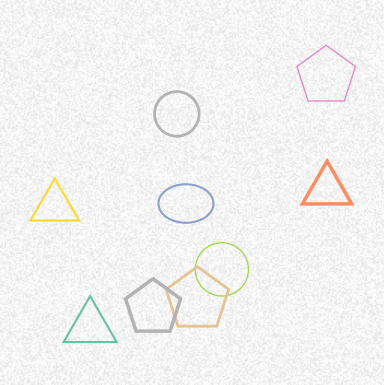[{"shape": "triangle", "thickness": 1.5, "radius": 0.4, "center": [0.234, 0.151]}, {"shape": "triangle", "thickness": 2.5, "radius": 0.37, "center": [0.85, 0.507]}, {"shape": "oval", "thickness": 1.5, "radius": 0.36, "center": [0.483, 0.471]}, {"shape": "pentagon", "thickness": 1, "radius": 0.4, "center": [0.847, 0.802]}, {"shape": "circle", "thickness": 1, "radius": 0.35, "center": [0.576, 0.3]}, {"shape": "triangle", "thickness": 1.5, "radius": 0.36, "center": [0.142, 0.464]}, {"shape": "pentagon", "thickness": 2, "radius": 0.43, "center": [0.513, 0.222]}, {"shape": "pentagon", "thickness": 2.5, "radius": 0.38, "center": [0.398, 0.201]}, {"shape": "circle", "thickness": 2, "radius": 0.29, "center": [0.459, 0.704]}]